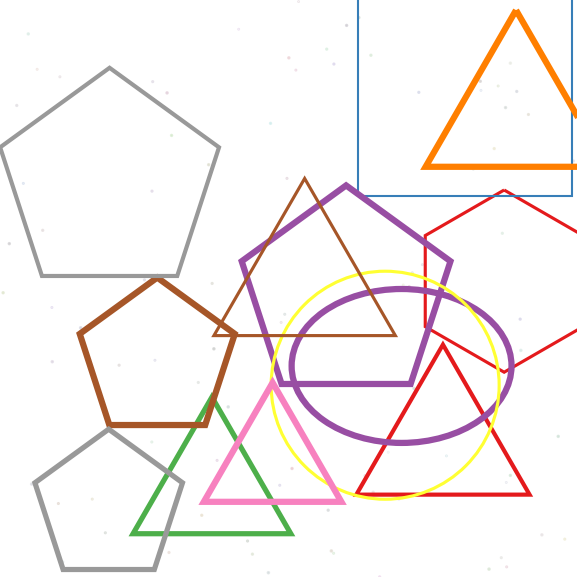[{"shape": "triangle", "thickness": 2, "radius": 0.87, "center": [0.767, 0.229]}, {"shape": "hexagon", "thickness": 1.5, "radius": 0.79, "center": [0.873, 0.512]}, {"shape": "square", "thickness": 1, "radius": 0.93, "center": [0.805, 0.846]}, {"shape": "triangle", "thickness": 2.5, "radius": 0.79, "center": [0.367, 0.154]}, {"shape": "oval", "thickness": 3, "radius": 0.95, "center": [0.695, 0.365]}, {"shape": "pentagon", "thickness": 3, "radius": 0.95, "center": [0.599, 0.488]}, {"shape": "triangle", "thickness": 3, "radius": 0.9, "center": [0.894, 0.801]}, {"shape": "circle", "thickness": 1.5, "radius": 0.99, "center": [0.667, 0.332]}, {"shape": "pentagon", "thickness": 3, "radius": 0.71, "center": [0.272, 0.377]}, {"shape": "triangle", "thickness": 1.5, "radius": 0.91, "center": [0.528, 0.509]}, {"shape": "triangle", "thickness": 3, "radius": 0.69, "center": [0.472, 0.199]}, {"shape": "pentagon", "thickness": 2.5, "radius": 0.67, "center": [0.188, 0.122]}, {"shape": "pentagon", "thickness": 2, "radius": 1.0, "center": [0.19, 0.682]}]